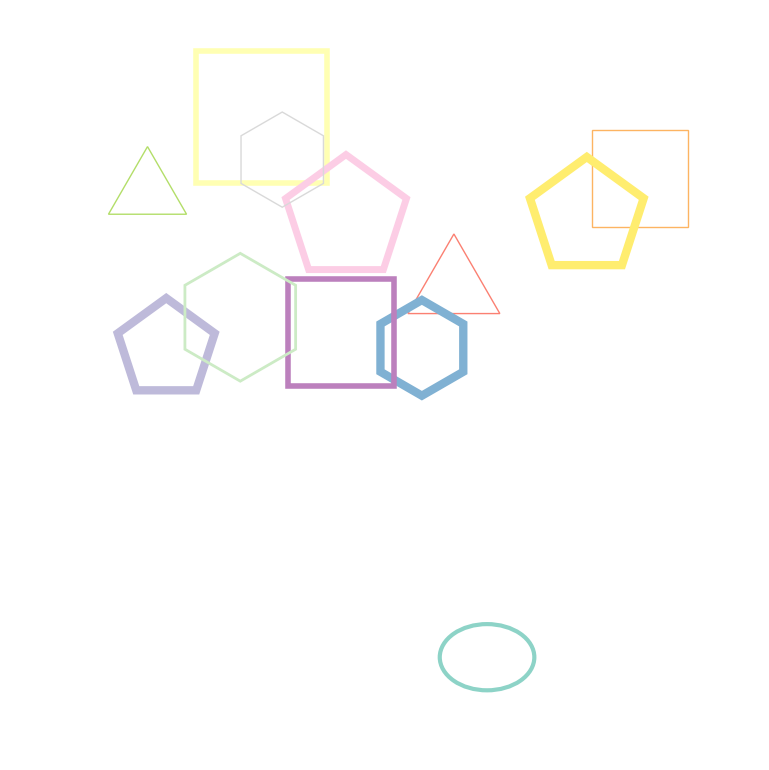[{"shape": "oval", "thickness": 1.5, "radius": 0.31, "center": [0.633, 0.146]}, {"shape": "square", "thickness": 2, "radius": 0.43, "center": [0.34, 0.848]}, {"shape": "pentagon", "thickness": 3, "radius": 0.33, "center": [0.216, 0.547]}, {"shape": "triangle", "thickness": 0.5, "radius": 0.34, "center": [0.589, 0.627]}, {"shape": "hexagon", "thickness": 3, "radius": 0.31, "center": [0.548, 0.548]}, {"shape": "square", "thickness": 0.5, "radius": 0.31, "center": [0.831, 0.768]}, {"shape": "triangle", "thickness": 0.5, "radius": 0.29, "center": [0.192, 0.751]}, {"shape": "pentagon", "thickness": 2.5, "radius": 0.41, "center": [0.449, 0.717]}, {"shape": "hexagon", "thickness": 0.5, "radius": 0.31, "center": [0.367, 0.793]}, {"shape": "square", "thickness": 2, "radius": 0.35, "center": [0.443, 0.568]}, {"shape": "hexagon", "thickness": 1, "radius": 0.42, "center": [0.312, 0.588]}, {"shape": "pentagon", "thickness": 3, "radius": 0.39, "center": [0.762, 0.719]}]